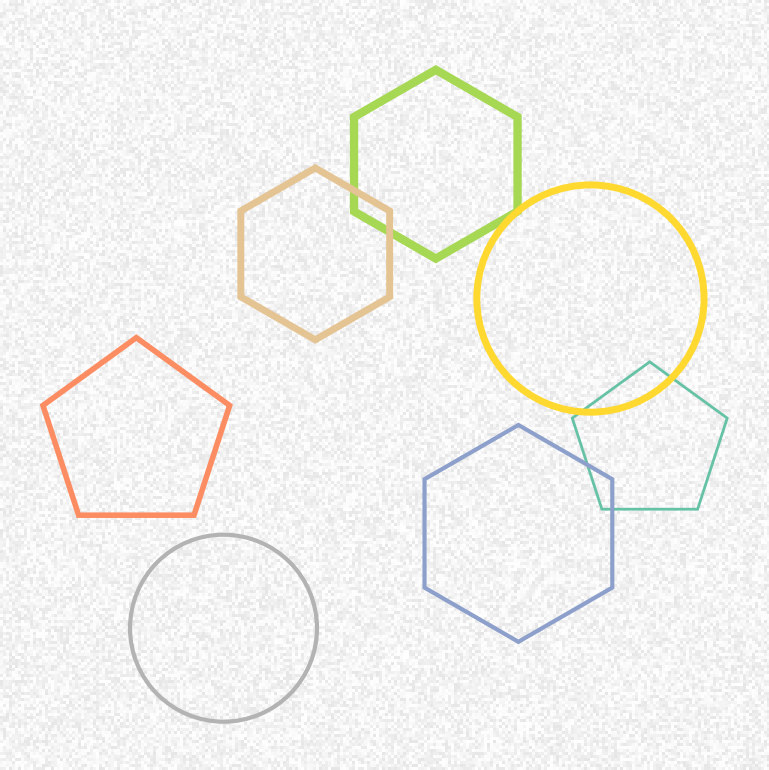[{"shape": "pentagon", "thickness": 1, "radius": 0.53, "center": [0.844, 0.424]}, {"shape": "pentagon", "thickness": 2, "radius": 0.64, "center": [0.177, 0.434]}, {"shape": "hexagon", "thickness": 1.5, "radius": 0.7, "center": [0.673, 0.307]}, {"shape": "hexagon", "thickness": 3, "radius": 0.61, "center": [0.566, 0.787]}, {"shape": "circle", "thickness": 2.5, "radius": 0.74, "center": [0.767, 0.612]}, {"shape": "hexagon", "thickness": 2.5, "radius": 0.56, "center": [0.409, 0.67]}, {"shape": "circle", "thickness": 1.5, "radius": 0.61, "center": [0.29, 0.184]}]